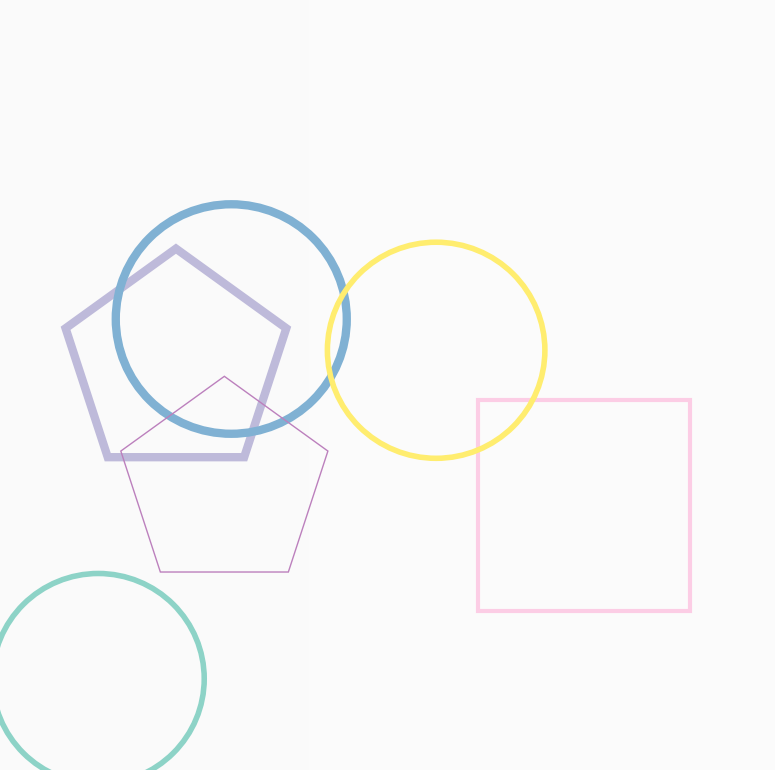[{"shape": "circle", "thickness": 2, "radius": 0.68, "center": [0.127, 0.119]}, {"shape": "pentagon", "thickness": 3, "radius": 0.75, "center": [0.227, 0.527]}, {"shape": "circle", "thickness": 3, "radius": 0.75, "center": [0.298, 0.586]}, {"shape": "square", "thickness": 1.5, "radius": 0.68, "center": [0.753, 0.344]}, {"shape": "pentagon", "thickness": 0.5, "radius": 0.7, "center": [0.289, 0.371]}, {"shape": "circle", "thickness": 2, "radius": 0.7, "center": [0.563, 0.545]}]